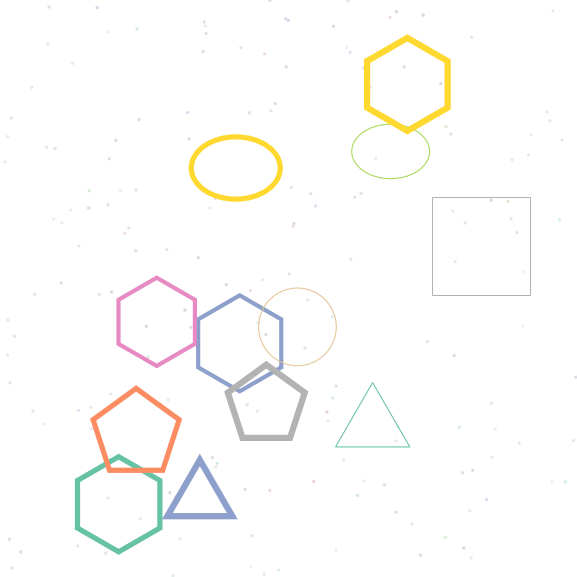[{"shape": "triangle", "thickness": 0.5, "radius": 0.37, "center": [0.645, 0.262]}, {"shape": "hexagon", "thickness": 2.5, "radius": 0.41, "center": [0.206, 0.126]}, {"shape": "pentagon", "thickness": 2.5, "radius": 0.39, "center": [0.236, 0.248]}, {"shape": "hexagon", "thickness": 2, "radius": 0.42, "center": [0.415, 0.405]}, {"shape": "triangle", "thickness": 3, "radius": 0.32, "center": [0.346, 0.138]}, {"shape": "hexagon", "thickness": 2, "radius": 0.38, "center": [0.271, 0.442]}, {"shape": "oval", "thickness": 0.5, "radius": 0.34, "center": [0.676, 0.737]}, {"shape": "oval", "thickness": 2.5, "radius": 0.39, "center": [0.408, 0.708]}, {"shape": "hexagon", "thickness": 3, "radius": 0.4, "center": [0.705, 0.853]}, {"shape": "circle", "thickness": 0.5, "radius": 0.34, "center": [0.515, 0.433]}, {"shape": "square", "thickness": 0.5, "radius": 0.42, "center": [0.833, 0.573]}, {"shape": "pentagon", "thickness": 3, "radius": 0.35, "center": [0.461, 0.298]}]